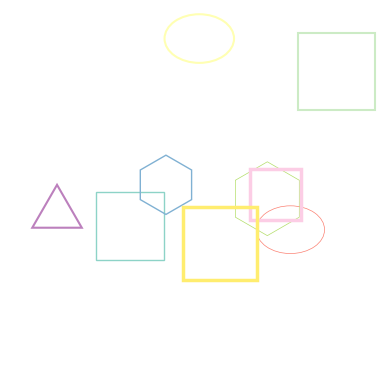[{"shape": "square", "thickness": 1, "radius": 0.45, "center": [0.338, 0.413]}, {"shape": "oval", "thickness": 1.5, "radius": 0.45, "center": [0.518, 0.9]}, {"shape": "oval", "thickness": 0.5, "radius": 0.44, "center": [0.754, 0.403]}, {"shape": "hexagon", "thickness": 1, "radius": 0.38, "center": [0.431, 0.52]}, {"shape": "hexagon", "thickness": 0.5, "radius": 0.48, "center": [0.694, 0.484]}, {"shape": "square", "thickness": 2.5, "radius": 0.33, "center": [0.716, 0.495]}, {"shape": "triangle", "thickness": 1.5, "radius": 0.37, "center": [0.148, 0.446]}, {"shape": "square", "thickness": 1.5, "radius": 0.5, "center": [0.873, 0.815]}, {"shape": "square", "thickness": 2.5, "radius": 0.48, "center": [0.572, 0.368]}]